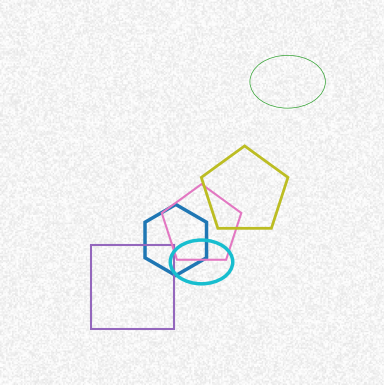[{"shape": "hexagon", "thickness": 2.5, "radius": 0.46, "center": [0.457, 0.377]}, {"shape": "oval", "thickness": 0.5, "radius": 0.49, "center": [0.747, 0.788]}, {"shape": "square", "thickness": 1.5, "radius": 0.54, "center": [0.345, 0.255]}, {"shape": "pentagon", "thickness": 1.5, "radius": 0.54, "center": [0.523, 0.413]}, {"shape": "pentagon", "thickness": 2, "radius": 0.59, "center": [0.635, 0.503]}, {"shape": "oval", "thickness": 2.5, "radius": 0.41, "center": [0.523, 0.32]}]